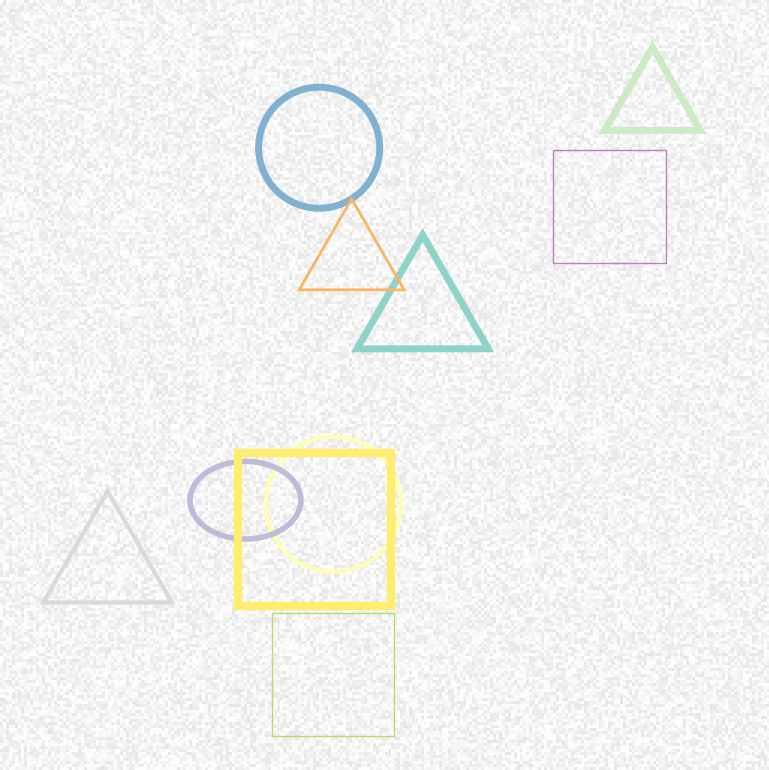[{"shape": "triangle", "thickness": 2.5, "radius": 0.49, "center": [0.549, 0.596]}, {"shape": "circle", "thickness": 1.5, "radius": 0.44, "center": [0.433, 0.345]}, {"shape": "oval", "thickness": 2, "radius": 0.36, "center": [0.319, 0.35]}, {"shape": "circle", "thickness": 2.5, "radius": 0.39, "center": [0.415, 0.808]}, {"shape": "triangle", "thickness": 1, "radius": 0.39, "center": [0.457, 0.663]}, {"shape": "square", "thickness": 0.5, "radius": 0.4, "center": [0.432, 0.124]}, {"shape": "triangle", "thickness": 1.5, "radius": 0.48, "center": [0.14, 0.266]}, {"shape": "square", "thickness": 0.5, "radius": 0.37, "center": [0.792, 0.732]}, {"shape": "triangle", "thickness": 2.5, "radius": 0.36, "center": [0.847, 0.867]}, {"shape": "square", "thickness": 3, "radius": 0.5, "center": [0.408, 0.312]}]